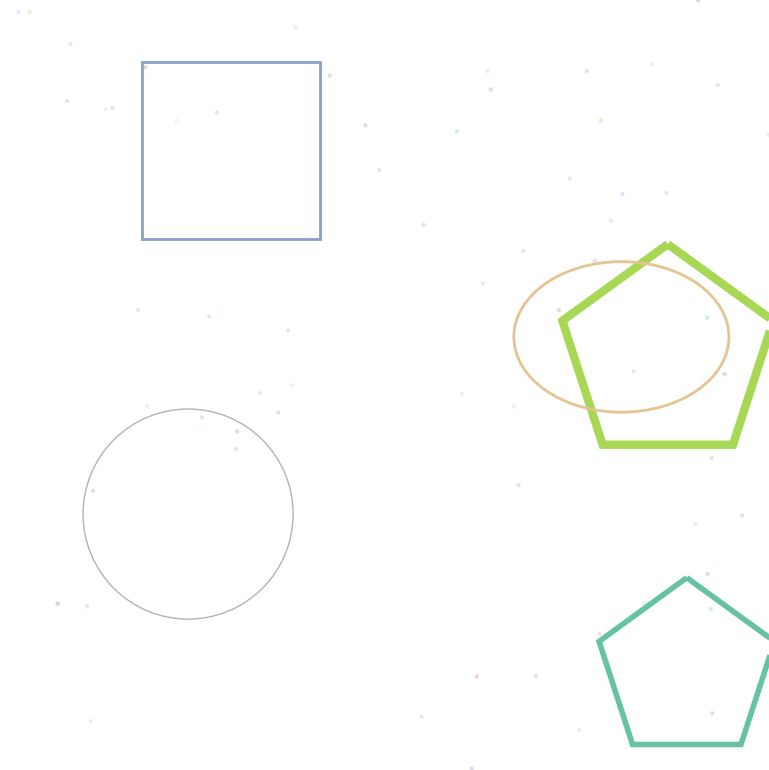[{"shape": "pentagon", "thickness": 2, "radius": 0.6, "center": [0.892, 0.13]}, {"shape": "square", "thickness": 1, "radius": 0.58, "center": [0.3, 0.805]}, {"shape": "pentagon", "thickness": 3, "radius": 0.72, "center": [0.867, 0.539]}, {"shape": "oval", "thickness": 1, "radius": 0.7, "center": [0.807, 0.562]}, {"shape": "circle", "thickness": 0.5, "radius": 0.68, "center": [0.244, 0.332]}]